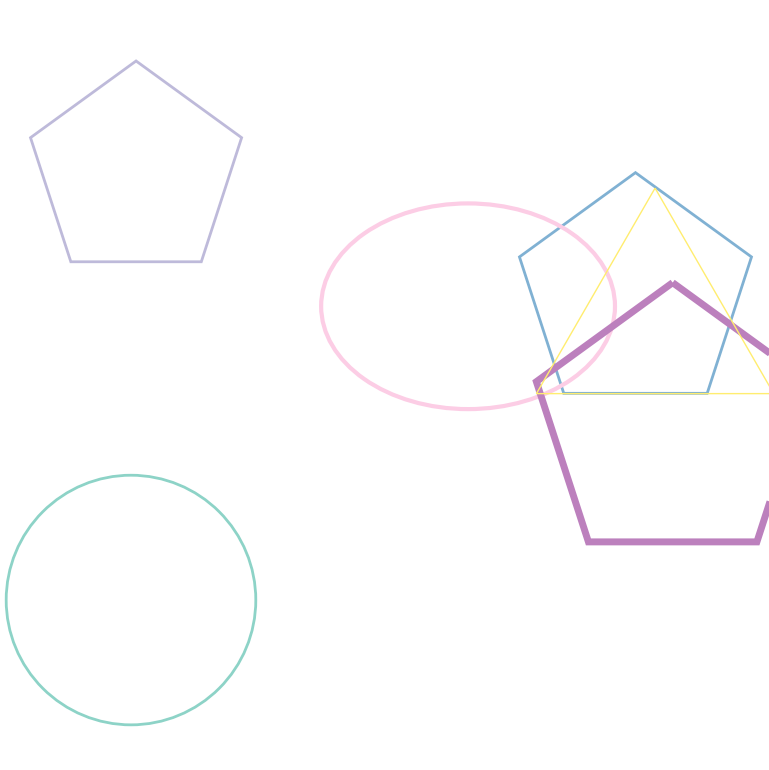[{"shape": "circle", "thickness": 1, "radius": 0.81, "center": [0.17, 0.221]}, {"shape": "pentagon", "thickness": 1, "radius": 0.72, "center": [0.177, 0.777]}, {"shape": "pentagon", "thickness": 1, "radius": 0.79, "center": [0.825, 0.617]}, {"shape": "oval", "thickness": 1.5, "radius": 0.95, "center": [0.608, 0.602]}, {"shape": "pentagon", "thickness": 2.5, "radius": 0.93, "center": [0.874, 0.447]}, {"shape": "triangle", "thickness": 0.5, "radius": 0.89, "center": [0.851, 0.578]}]